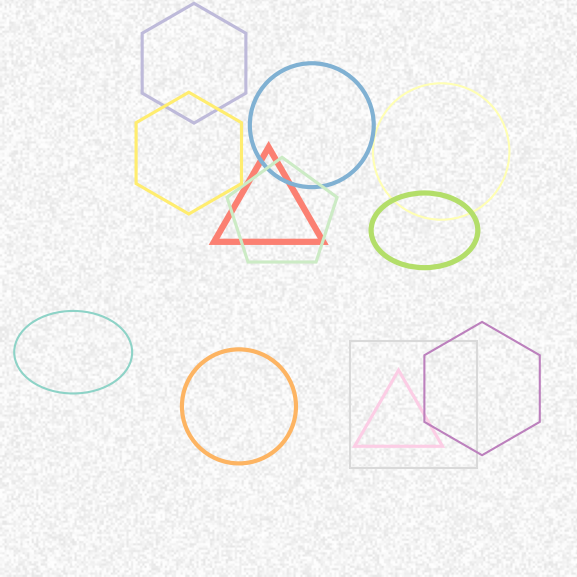[{"shape": "oval", "thickness": 1, "radius": 0.51, "center": [0.127, 0.389]}, {"shape": "circle", "thickness": 1, "radius": 0.59, "center": [0.764, 0.737]}, {"shape": "hexagon", "thickness": 1.5, "radius": 0.52, "center": [0.336, 0.89]}, {"shape": "triangle", "thickness": 3, "radius": 0.55, "center": [0.465, 0.635]}, {"shape": "circle", "thickness": 2, "radius": 0.54, "center": [0.54, 0.782]}, {"shape": "circle", "thickness": 2, "radius": 0.49, "center": [0.414, 0.295]}, {"shape": "oval", "thickness": 2.5, "radius": 0.46, "center": [0.735, 0.6]}, {"shape": "triangle", "thickness": 1.5, "radius": 0.44, "center": [0.69, 0.27]}, {"shape": "square", "thickness": 1, "radius": 0.55, "center": [0.716, 0.299]}, {"shape": "hexagon", "thickness": 1, "radius": 0.58, "center": [0.835, 0.326]}, {"shape": "pentagon", "thickness": 1.5, "radius": 0.5, "center": [0.488, 0.627]}, {"shape": "hexagon", "thickness": 1.5, "radius": 0.53, "center": [0.327, 0.734]}]